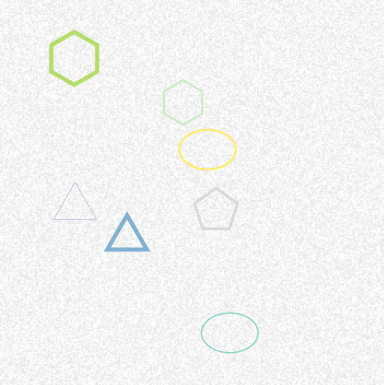[{"shape": "oval", "thickness": 1, "radius": 0.37, "center": [0.597, 0.135]}, {"shape": "triangle", "thickness": 0.5, "radius": 0.32, "center": [0.195, 0.462]}, {"shape": "triangle", "thickness": 3, "radius": 0.3, "center": [0.33, 0.382]}, {"shape": "hexagon", "thickness": 3, "radius": 0.34, "center": [0.193, 0.848]}, {"shape": "pentagon", "thickness": 2, "radius": 0.29, "center": [0.561, 0.453]}, {"shape": "hexagon", "thickness": 1.5, "radius": 0.29, "center": [0.476, 0.734]}, {"shape": "oval", "thickness": 1.5, "radius": 0.37, "center": [0.539, 0.611]}]